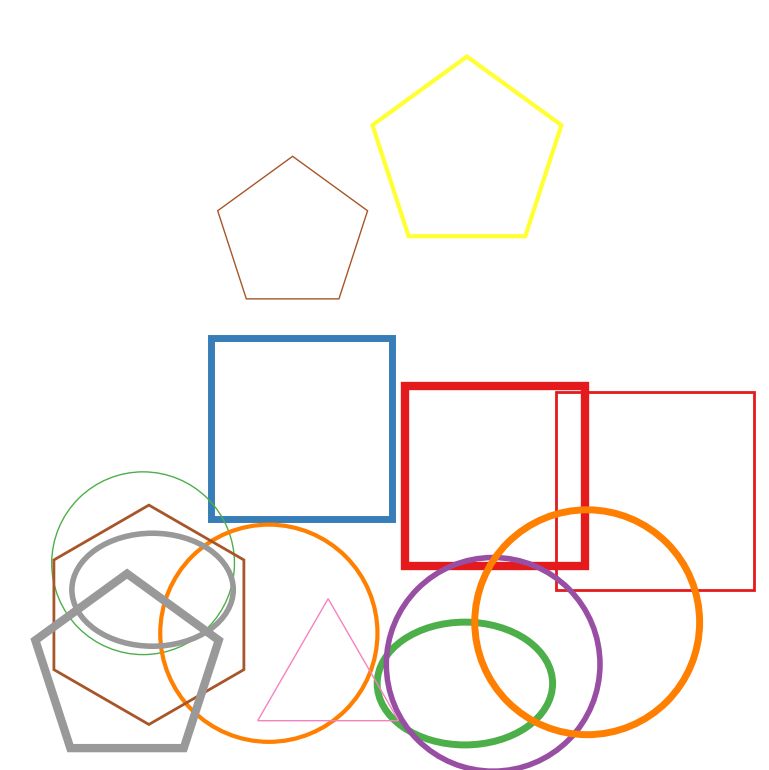[{"shape": "square", "thickness": 3, "radius": 0.58, "center": [0.643, 0.382]}, {"shape": "square", "thickness": 1, "radius": 0.64, "center": [0.851, 0.363]}, {"shape": "square", "thickness": 2.5, "radius": 0.59, "center": [0.392, 0.443]}, {"shape": "oval", "thickness": 2.5, "radius": 0.57, "center": [0.604, 0.112]}, {"shape": "circle", "thickness": 0.5, "radius": 0.59, "center": [0.186, 0.269]}, {"shape": "circle", "thickness": 2, "radius": 0.69, "center": [0.64, 0.137]}, {"shape": "circle", "thickness": 1.5, "radius": 0.71, "center": [0.349, 0.178]}, {"shape": "circle", "thickness": 2.5, "radius": 0.73, "center": [0.763, 0.192]}, {"shape": "pentagon", "thickness": 1.5, "radius": 0.64, "center": [0.606, 0.798]}, {"shape": "pentagon", "thickness": 0.5, "radius": 0.51, "center": [0.38, 0.695]}, {"shape": "hexagon", "thickness": 1, "radius": 0.71, "center": [0.193, 0.202]}, {"shape": "triangle", "thickness": 0.5, "radius": 0.53, "center": [0.426, 0.117]}, {"shape": "pentagon", "thickness": 3, "radius": 0.63, "center": [0.165, 0.13]}, {"shape": "oval", "thickness": 2, "radius": 0.52, "center": [0.198, 0.234]}]